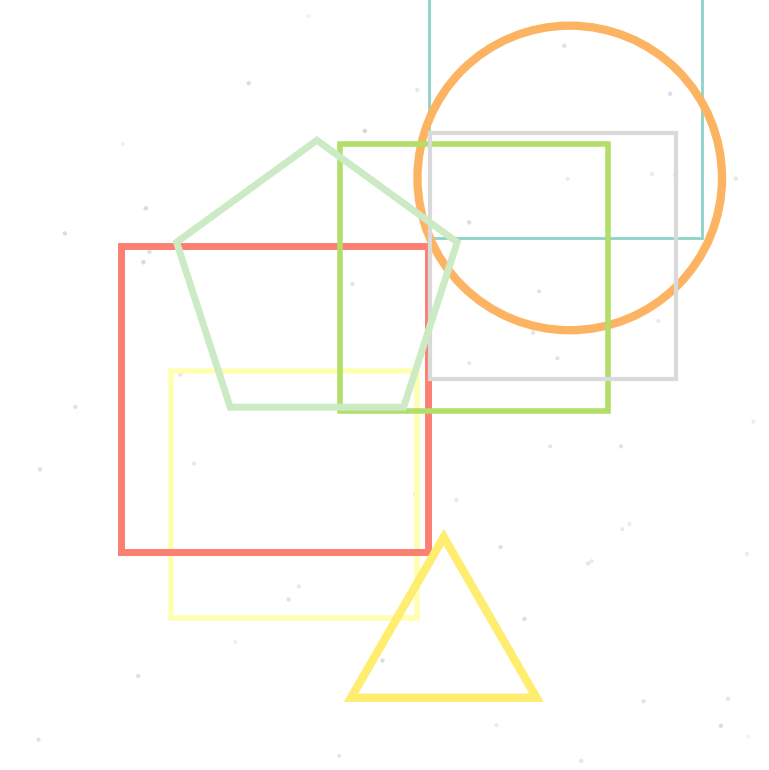[{"shape": "square", "thickness": 1, "radius": 0.89, "center": [0.734, 0.868]}, {"shape": "square", "thickness": 2, "radius": 0.8, "center": [0.382, 0.358]}, {"shape": "square", "thickness": 2.5, "radius": 0.99, "center": [0.356, 0.481]}, {"shape": "circle", "thickness": 3, "radius": 0.99, "center": [0.74, 0.769]}, {"shape": "square", "thickness": 2, "radius": 0.87, "center": [0.616, 0.64]}, {"shape": "square", "thickness": 1.5, "radius": 0.8, "center": [0.718, 0.667]}, {"shape": "pentagon", "thickness": 2.5, "radius": 0.96, "center": [0.412, 0.626]}, {"shape": "triangle", "thickness": 3, "radius": 0.7, "center": [0.576, 0.163]}]